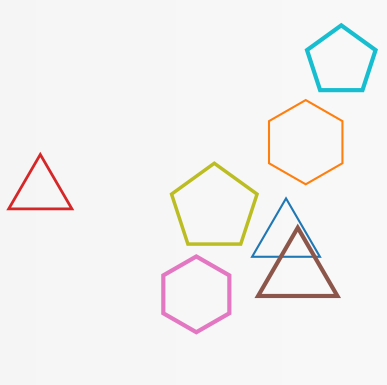[{"shape": "triangle", "thickness": 1.5, "radius": 0.51, "center": [0.738, 0.384]}, {"shape": "hexagon", "thickness": 1.5, "radius": 0.55, "center": [0.789, 0.631]}, {"shape": "triangle", "thickness": 2, "radius": 0.47, "center": [0.104, 0.505]}, {"shape": "triangle", "thickness": 3, "radius": 0.59, "center": [0.768, 0.29]}, {"shape": "hexagon", "thickness": 3, "radius": 0.49, "center": [0.507, 0.236]}, {"shape": "pentagon", "thickness": 2.5, "radius": 0.58, "center": [0.553, 0.46]}, {"shape": "pentagon", "thickness": 3, "radius": 0.47, "center": [0.881, 0.841]}]